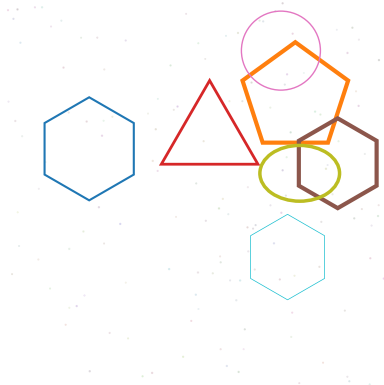[{"shape": "hexagon", "thickness": 1.5, "radius": 0.67, "center": [0.232, 0.613]}, {"shape": "pentagon", "thickness": 3, "radius": 0.72, "center": [0.767, 0.746]}, {"shape": "triangle", "thickness": 2, "radius": 0.72, "center": [0.545, 0.646]}, {"shape": "hexagon", "thickness": 3, "radius": 0.58, "center": [0.877, 0.576]}, {"shape": "circle", "thickness": 1, "radius": 0.51, "center": [0.73, 0.869]}, {"shape": "oval", "thickness": 2.5, "radius": 0.52, "center": [0.778, 0.55]}, {"shape": "hexagon", "thickness": 0.5, "radius": 0.56, "center": [0.747, 0.332]}]